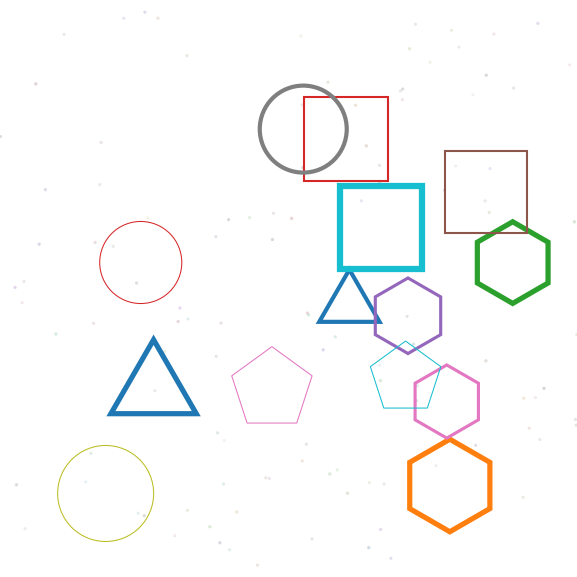[{"shape": "triangle", "thickness": 2, "radius": 0.3, "center": [0.605, 0.472]}, {"shape": "triangle", "thickness": 2.5, "radius": 0.43, "center": [0.266, 0.325]}, {"shape": "hexagon", "thickness": 2.5, "radius": 0.4, "center": [0.779, 0.158]}, {"shape": "hexagon", "thickness": 2.5, "radius": 0.35, "center": [0.888, 0.544]}, {"shape": "circle", "thickness": 0.5, "radius": 0.36, "center": [0.244, 0.545]}, {"shape": "square", "thickness": 1, "radius": 0.36, "center": [0.6, 0.758]}, {"shape": "hexagon", "thickness": 1.5, "radius": 0.33, "center": [0.706, 0.452]}, {"shape": "square", "thickness": 1, "radius": 0.36, "center": [0.842, 0.667]}, {"shape": "hexagon", "thickness": 1.5, "radius": 0.32, "center": [0.774, 0.304]}, {"shape": "pentagon", "thickness": 0.5, "radius": 0.37, "center": [0.471, 0.326]}, {"shape": "circle", "thickness": 2, "radius": 0.38, "center": [0.525, 0.776]}, {"shape": "circle", "thickness": 0.5, "radius": 0.42, "center": [0.183, 0.145]}, {"shape": "pentagon", "thickness": 0.5, "radius": 0.32, "center": [0.702, 0.344]}, {"shape": "square", "thickness": 3, "radius": 0.36, "center": [0.66, 0.606]}]